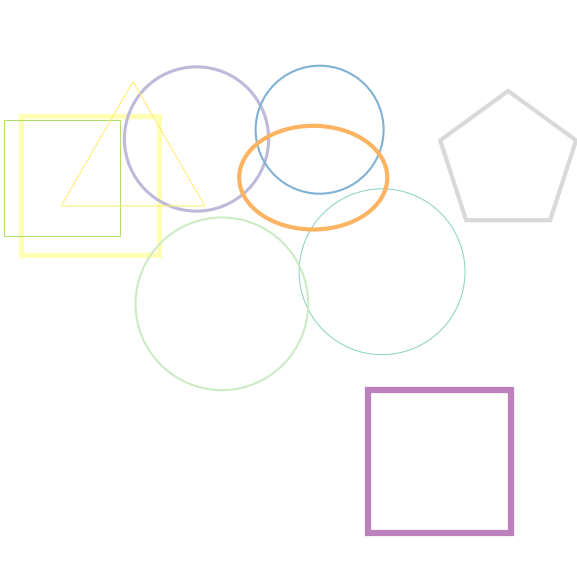[{"shape": "circle", "thickness": 0.5, "radius": 0.72, "center": [0.662, 0.529]}, {"shape": "square", "thickness": 2.5, "radius": 0.6, "center": [0.155, 0.678]}, {"shape": "circle", "thickness": 1.5, "radius": 0.62, "center": [0.34, 0.758]}, {"shape": "circle", "thickness": 1, "radius": 0.55, "center": [0.553, 0.775]}, {"shape": "oval", "thickness": 2, "radius": 0.64, "center": [0.542, 0.692]}, {"shape": "square", "thickness": 0.5, "radius": 0.5, "center": [0.108, 0.69]}, {"shape": "pentagon", "thickness": 2, "radius": 0.62, "center": [0.88, 0.718]}, {"shape": "square", "thickness": 3, "radius": 0.62, "center": [0.761, 0.2]}, {"shape": "circle", "thickness": 1, "radius": 0.75, "center": [0.384, 0.473]}, {"shape": "triangle", "thickness": 0.5, "radius": 0.72, "center": [0.23, 0.714]}]